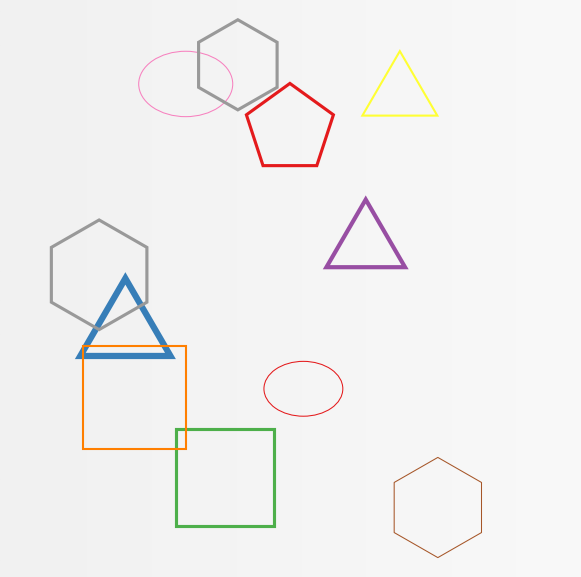[{"shape": "pentagon", "thickness": 1.5, "radius": 0.39, "center": [0.499, 0.776]}, {"shape": "oval", "thickness": 0.5, "radius": 0.34, "center": [0.522, 0.326]}, {"shape": "triangle", "thickness": 3, "radius": 0.45, "center": [0.216, 0.428]}, {"shape": "square", "thickness": 1.5, "radius": 0.42, "center": [0.387, 0.172]}, {"shape": "triangle", "thickness": 2, "radius": 0.39, "center": [0.629, 0.576]}, {"shape": "square", "thickness": 1, "radius": 0.44, "center": [0.232, 0.311]}, {"shape": "triangle", "thickness": 1, "radius": 0.37, "center": [0.688, 0.836]}, {"shape": "hexagon", "thickness": 0.5, "radius": 0.43, "center": [0.753, 0.12]}, {"shape": "oval", "thickness": 0.5, "radius": 0.4, "center": [0.32, 0.854]}, {"shape": "hexagon", "thickness": 1.5, "radius": 0.47, "center": [0.171, 0.523]}, {"shape": "hexagon", "thickness": 1.5, "radius": 0.39, "center": [0.409, 0.887]}]